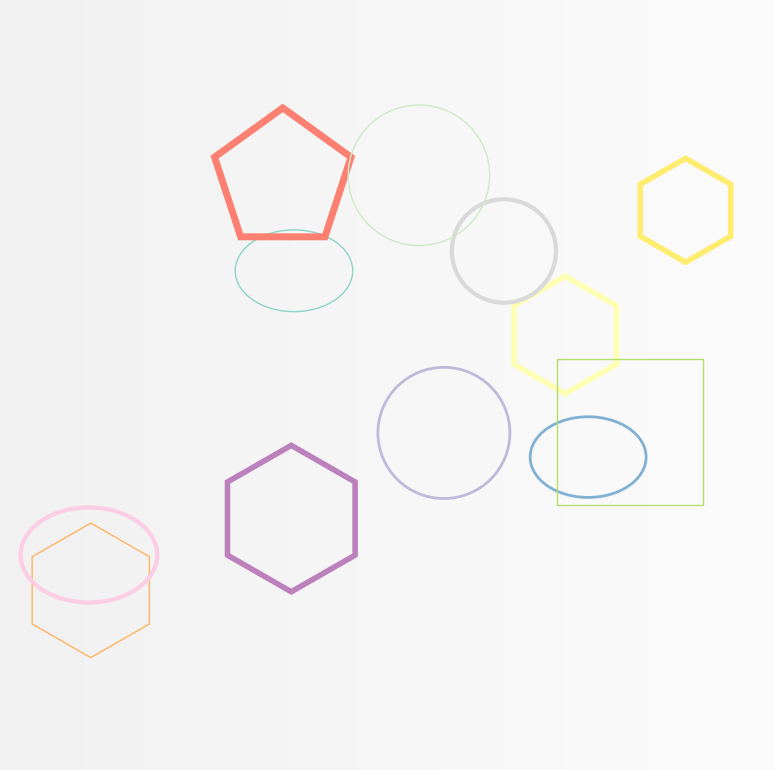[{"shape": "oval", "thickness": 0.5, "radius": 0.38, "center": [0.379, 0.648]}, {"shape": "hexagon", "thickness": 2, "radius": 0.38, "center": [0.729, 0.565]}, {"shape": "circle", "thickness": 1, "radius": 0.43, "center": [0.573, 0.438]}, {"shape": "pentagon", "thickness": 2.5, "radius": 0.46, "center": [0.365, 0.767]}, {"shape": "oval", "thickness": 1, "radius": 0.37, "center": [0.759, 0.406]}, {"shape": "hexagon", "thickness": 0.5, "radius": 0.44, "center": [0.117, 0.233]}, {"shape": "square", "thickness": 0.5, "radius": 0.47, "center": [0.813, 0.439]}, {"shape": "oval", "thickness": 1.5, "radius": 0.44, "center": [0.115, 0.279]}, {"shape": "circle", "thickness": 1.5, "radius": 0.34, "center": [0.65, 0.674]}, {"shape": "hexagon", "thickness": 2, "radius": 0.48, "center": [0.376, 0.327]}, {"shape": "circle", "thickness": 0.5, "radius": 0.46, "center": [0.541, 0.772]}, {"shape": "hexagon", "thickness": 2, "radius": 0.34, "center": [0.885, 0.727]}]